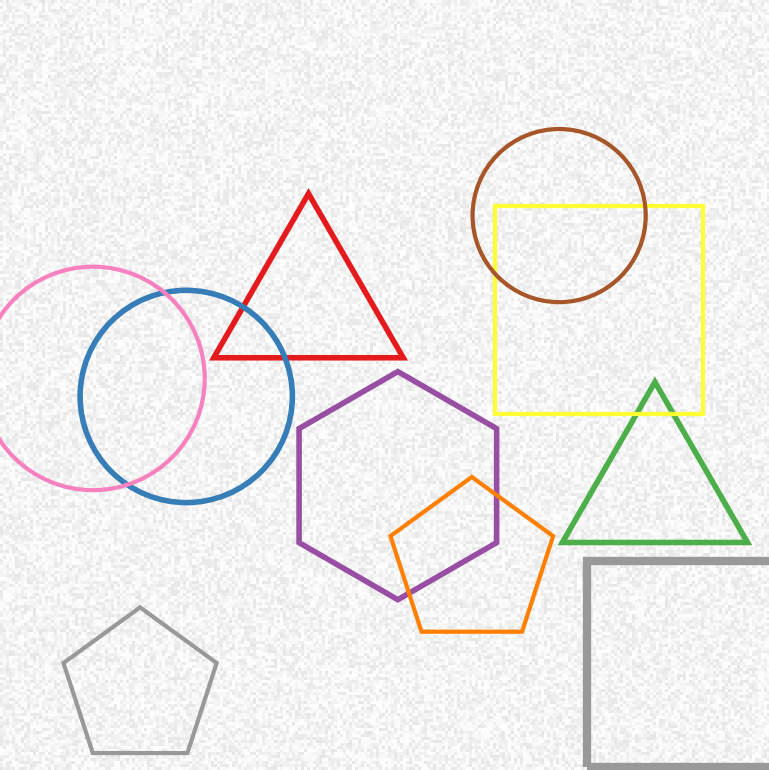[{"shape": "triangle", "thickness": 2, "radius": 0.71, "center": [0.401, 0.606]}, {"shape": "circle", "thickness": 2, "radius": 0.69, "center": [0.242, 0.485]}, {"shape": "triangle", "thickness": 2, "radius": 0.69, "center": [0.851, 0.365]}, {"shape": "hexagon", "thickness": 2, "radius": 0.74, "center": [0.517, 0.369]}, {"shape": "pentagon", "thickness": 1.5, "radius": 0.56, "center": [0.613, 0.269]}, {"shape": "square", "thickness": 1.5, "radius": 0.67, "center": [0.778, 0.597]}, {"shape": "circle", "thickness": 1.5, "radius": 0.56, "center": [0.726, 0.72]}, {"shape": "circle", "thickness": 1.5, "radius": 0.73, "center": [0.121, 0.509]}, {"shape": "pentagon", "thickness": 1.5, "radius": 0.52, "center": [0.182, 0.107]}, {"shape": "square", "thickness": 3, "radius": 0.67, "center": [0.896, 0.138]}]